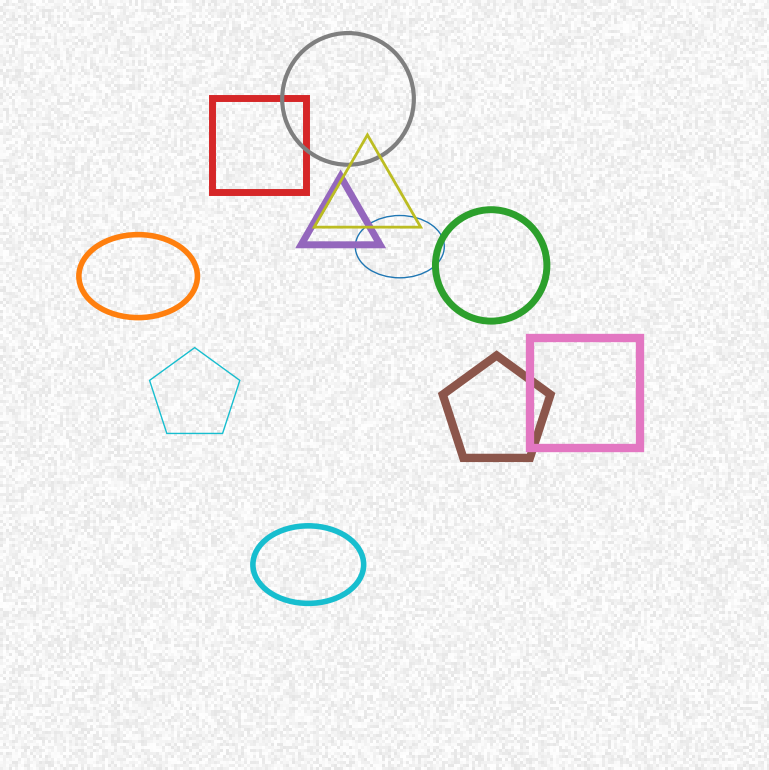[{"shape": "oval", "thickness": 0.5, "radius": 0.29, "center": [0.519, 0.68]}, {"shape": "oval", "thickness": 2, "radius": 0.38, "center": [0.179, 0.641]}, {"shape": "circle", "thickness": 2.5, "radius": 0.36, "center": [0.638, 0.655]}, {"shape": "square", "thickness": 2.5, "radius": 0.31, "center": [0.336, 0.812]}, {"shape": "triangle", "thickness": 2.5, "radius": 0.3, "center": [0.442, 0.712]}, {"shape": "pentagon", "thickness": 3, "radius": 0.37, "center": [0.645, 0.465]}, {"shape": "square", "thickness": 3, "radius": 0.36, "center": [0.76, 0.49]}, {"shape": "circle", "thickness": 1.5, "radius": 0.43, "center": [0.452, 0.872]}, {"shape": "triangle", "thickness": 1, "radius": 0.4, "center": [0.477, 0.745]}, {"shape": "oval", "thickness": 2, "radius": 0.36, "center": [0.4, 0.267]}, {"shape": "pentagon", "thickness": 0.5, "radius": 0.31, "center": [0.253, 0.487]}]